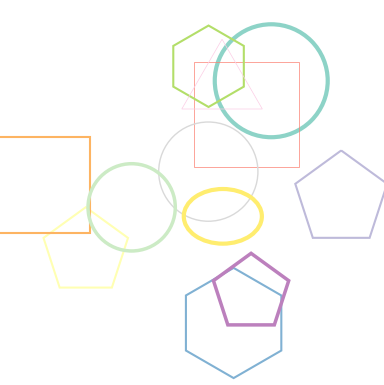[{"shape": "circle", "thickness": 3, "radius": 0.73, "center": [0.705, 0.79]}, {"shape": "pentagon", "thickness": 1.5, "radius": 0.58, "center": [0.223, 0.346]}, {"shape": "pentagon", "thickness": 1.5, "radius": 0.63, "center": [0.886, 0.484]}, {"shape": "square", "thickness": 0.5, "radius": 0.68, "center": [0.64, 0.703]}, {"shape": "hexagon", "thickness": 1.5, "radius": 0.72, "center": [0.607, 0.161]}, {"shape": "square", "thickness": 1.5, "radius": 0.62, "center": [0.109, 0.52]}, {"shape": "hexagon", "thickness": 1.5, "radius": 0.53, "center": [0.542, 0.828]}, {"shape": "triangle", "thickness": 0.5, "radius": 0.6, "center": [0.577, 0.777]}, {"shape": "circle", "thickness": 1, "radius": 0.64, "center": [0.541, 0.554]}, {"shape": "pentagon", "thickness": 2.5, "radius": 0.51, "center": [0.652, 0.239]}, {"shape": "circle", "thickness": 2.5, "radius": 0.57, "center": [0.342, 0.461]}, {"shape": "oval", "thickness": 3, "radius": 0.51, "center": [0.579, 0.438]}]